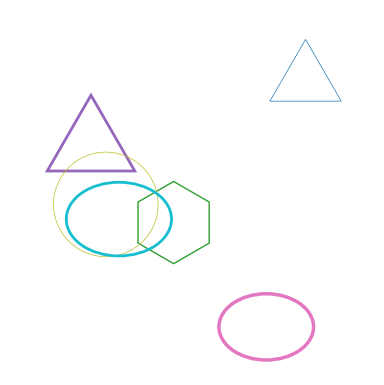[{"shape": "triangle", "thickness": 0.5, "radius": 0.53, "center": [0.794, 0.791]}, {"shape": "hexagon", "thickness": 1, "radius": 0.53, "center": [0.451, 0.422]}, {"shape": "triangle", "thickness": 2, "radius": 0.66, "center": [0.236, 0.621]}, {"shape": "oval", "thickness": 2.5, "radius": 0.61, "center": [0.692, 0.151]}, {"shape": "circle", "thickness": 0.5, "radius": 0.68, "center": [0.275, 0.469]}, {"shape": "oval", "thickness": 2, "radius": 0.68, "center": [0.309, 0.431]}]